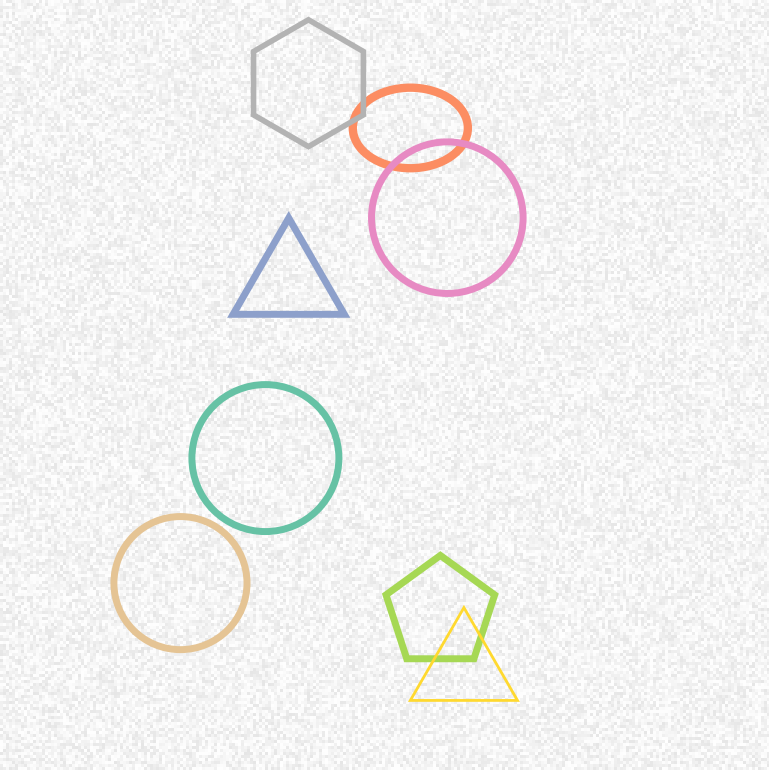[{"shape": "circle", "thickness": 2.5, "radius": 0.48, "center": [0.345, 0.405]}, {"shape": "oval", "thickness": 3, "radius": 0.37, "center": [0.533, 0.834]}, {"shape": "triangle", "thickness": 2.5, "radius": 0.42, "center": [0.375, 0.633]}, {"shape": "circle", "thickness": 2.5, "radius": 0.49, "center": [0.581, 0.717]}, {"shape": "pentagon", "thickness": 2.5, "radius": 0.37, "center": [0.572, 0.204]}, {"shape": "triangle", "thickness": 1, "radius": 0.4, "center": [0.602, 0.131]}, {"shape": "circle", "thickness": 2.5, "radius": 0.43, "center": [0.234, 0.243]}, {"shape": "hexagon", "thickness": 2, "radius": 0.41, "center": [0.401, 0.892]}]